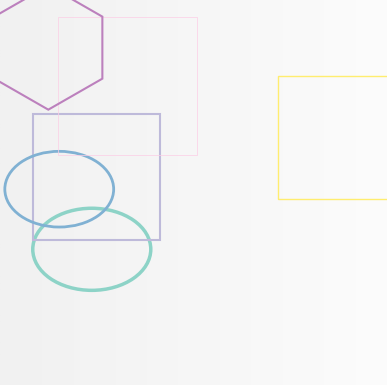[{"shape": "oval", "thickness": 2.5, "radius": 0.76, "center": [0.237, 0.352]}, {"shape": "square", "thickness": 1.5, "radius": 0.82, "center": [0.248, 0.54]}, {"shape": "oval", "thickness": 2, "radius": 0.7, "center": [0.153, 0.509]}, {"shape": "square", "thickness": 0.5, "radius": 0.9, "center": [0.328, 0.778]}, {"shape": "hexagon", "thickness": 1.5, "radius": 0.81, "center": [0.125, 0.876]}, {"shape": "square", "thickness": 1, "radius": 0.8, "center": [0.877, 0.642]}]